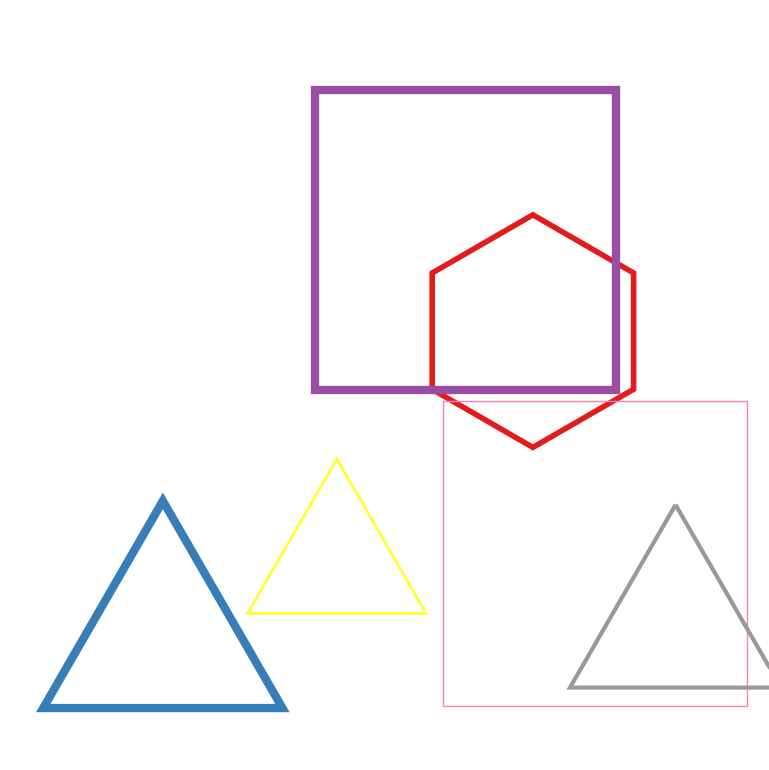[{"shape": "hexagon", "thickness": 2, "radius": 0.76, "center": [0.692, 0.57]}, {"shape": "triangle", "thickness": 3, "radius": 0.9, "center": [0.212, 0.17]}, {"shape": "square", "thickness": 3, "radius": 0.98, "center": [0.604, 0.688]}, {"shape": "triangle", "thickness": 1, "radius": 0.67, "center": [0.438, 0.27]}, {"shape": "square", "thickness": 0.5, "radius": 0.99, "center": [0.773, 0.281]}, {"shape": "triangle", "thickness": 1.5, "radius": 0.79, "center": [0.877, 0.186]}]